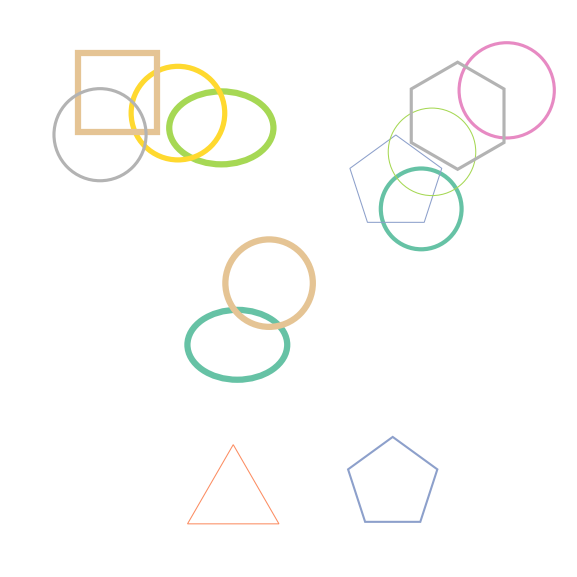[{"shape": "oval", "thickness": 3, "radius": 0.43, "center": [0.411, 0.402]}, {"shape": "circle", "thickness": 2, "radius": 0.35, "center": [0.729, 0.637]}, {"shape": "triangle", "thickness": 0.5, "radius": 0.46, "center": [0.404, 0.138]}, {"shape": "pentagon", "thickness": 1, "radius": 0.41, "center": [0.68, 0.161]}, {"shape": "pentagon", "thickness": 0.5, "radius": 0.42, "center": [0.685, 0.682]}, {"shape": "circle", "thickness": 1.5, "radius": 0.41, "center": [0.877, 0.843]}, {"shape": "oval", "thickness": 3, "radius": 0.45, "center": [0.383, 0.778]}, {"shape": "circle", "thickness": 0.5, "radius": 0.38, "center": [0.748, 0.736]}, {"shape": "circle", "thickness": 2.5, "radius": 0.41, "center": [0.308, 0.803]}, {"shape": "circle", "thickness": 3, "radius": 0.38, "center": [0.466, 0.509]}, {"shape": "square", "thickness": 3, "radius": 0.34, "center": [0.203, 0.839]}, {"shape": "circle", "thickness": 1.5, "radius": 0.4, "center": [0.173, 0.766]}, {"shape": "hexagon", "thickness": 1.5, "radius": 0.46, "center": [0.792, 0.799]}]